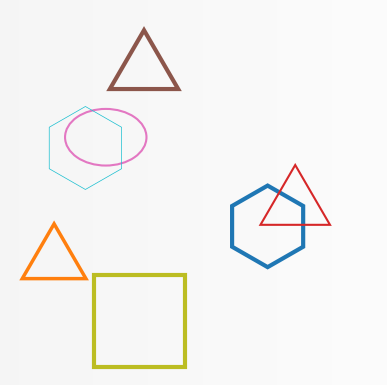[{"shape": "hexagon", "thickness": 3, "radius": 0.53, "center": [0.691, 0.412]}, {"shape": "triangle", "thickness": 2.5, "radius": 0.47, "center": [0.14, 0.324]}, {"shape": "triangle", "thickness": 1.5, "radius": 0.52, "center": [0.762, 0.468]}, {"shape": "triangle", "thickness": 3, "radius": 0.51, "center": [0.372, 0.82]}, {"shape": "oval", "thickness": 1.5, "radius": 0.53, "center": [0.273, 0.644]}, {"shape": "square", "thickness": 3, "radius": 0.59, "center": [0.36, 0.166]}, {"shape": "hexagon", "thickness": 0.5, "radius": 0.54, "center": [0.22, 0.616]}]